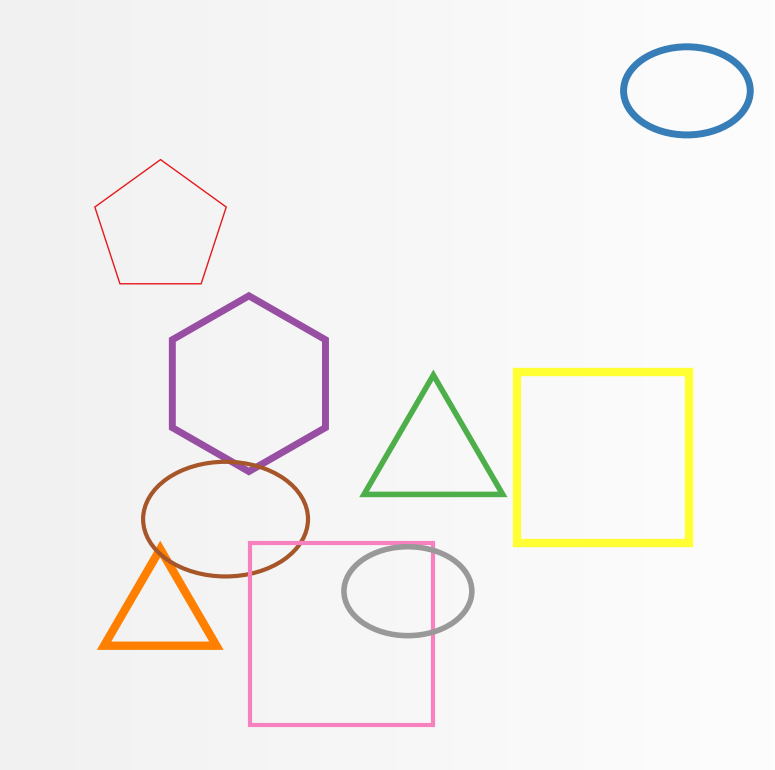[{"shape": "pentagon", "thickness": 0.5, "radius": 0.45, "center": [0.207, 0.704]}, {"shape": "oval", "thickness": 2.5, "radius": 0.41, "center": [0.886, 0.882]}, {"shape": "triangle", "thickness": 2, "radius": 0.52, "center": [0.559, 0.41]}, {"shape": "hexagon", "thickness": 2.5, "radius": 0.57, "center": [0.321, 0.502]}, {"shape": "triangle", "thickness": 3, "radius": 0.42, "center": [0.207, 0.203]}, {"shape": "square", "thickness": 3, "radius": 0.55, "center": [0.778, 0.405]}, {"shape": "oval", "thickness": 1.5, "radius": 0.53, "center": [0.291, 0.326]}, {"shape": "square", "thickness": 1.5, "radius": 0.59, "center": [0.441, 0.176]}, {"shape": "oval", "thickness": 2, "radius": 0.41, "center": [0.526, 0.232]}]